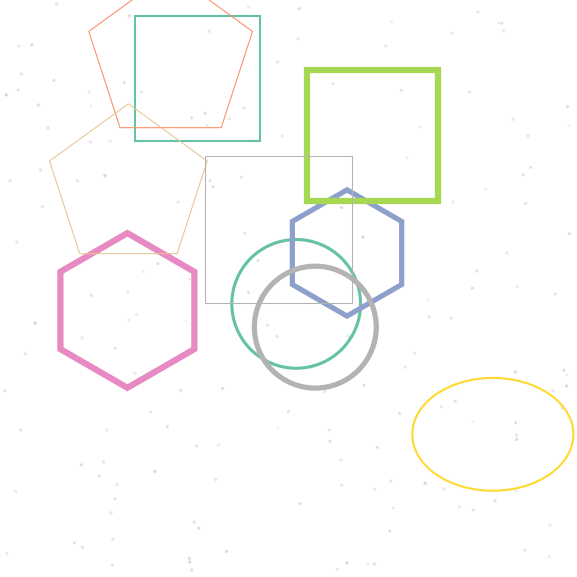[{"shape": "square", "thickness": 1, "radius": 0.54, "center": [0.342, 0.863]}, {"shape": "circle", "thickness": 1.5, "radius": 0.56, "center": [0.513, 0.473]}, {"shape": "pentagon", "thickness": 0.5, "radius": 0.75, "center": [0.295, 0.899]}, {"shape": "hexagon", "thickness": 2.5, "radius": 0.55, "center": [0.601, 0.561]}, {"shape": "hexagon", "thickness": 3, "radius": 0.67, "center": [0.221, 0.462]}, {"shape": "square", "thickness": 3, "radius": 0.57, "center": [0.646, 0.764]}, {"shape": "oval", "thickness": 1, "radius": 0.7, "center": [0.853, 0.247]}, {"shape": "pentagon", "thickness": 0.5, "radius": 0.72, "center": [0.222, 0.676]}, {"shape": "square", "thickness": 0.5, "radius": 0.64, "center": [0.482, 0.602]}, {"shape": "circle", "thickness": 2.5, "radius": 0.53, "center": [0.546, 0.433]}]